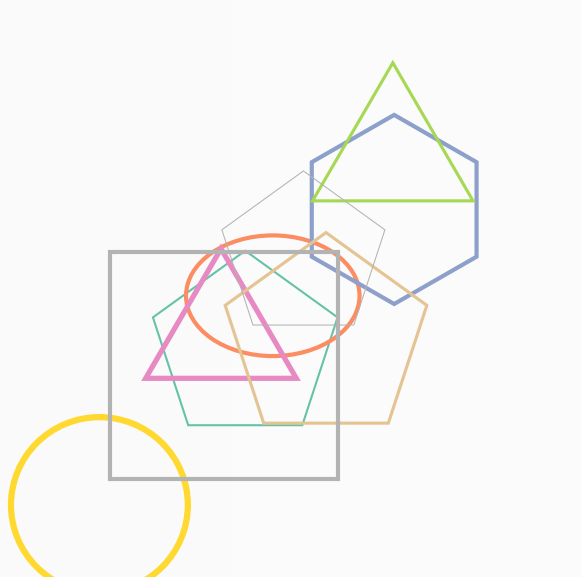[{"shape": "pentagon", "thickness": 1, "radius": 0.84, "center": [0.422, 0.398]}, {"shape": "oval", "thickness": 2, "radius": 0.75, "center": [0.469, 0.487]}, {"shape": "hexagon", "thickness": 2, "radius": 0.82, "center": [0.678, 0.636]}, {"shape": "triangle", "thickness": 2.5, "radius": 0.75, "center": [0.38, 0.419]}, {"shape": "triangle", "thickness": 1.5, "radius": 0.8, "center": [0.676, 0.731]}, {"shape": "circle", "thickness": 3, "radius": 0.76, "center": [0.171, 0.125]}, {"shape": "pentagon", "thickness": 1.5, "radius": 0.91, "center": [0.561, 0.414]}, {"shape": "square", "thickness": 2, "radius": 0.98, "center": [0.385, 0.366]}, {"shape": "pentagon", "thickness": 0.5, "radius": 0.74, "center": [0.522, 0.556]}]